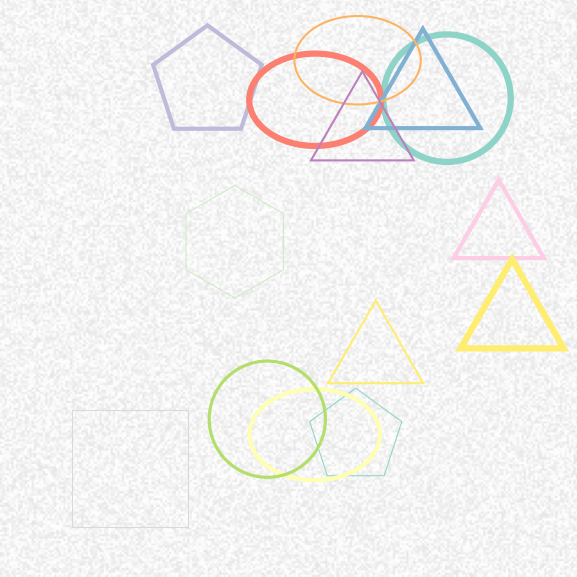[{"shape": "pentagon", "thickness": 0.5, "radius": 0.42, "center": [0.616, 0.243]}, {"shape": "circle", "thickness": 3, "radius": 0.55, "center": [0.774, 0.829]}, {"shape": "oval", "thickness": 2, "radius": 0.56, "center": [0.545, 0.247]}, {"shape": "pentagon", "thickness": 2, "radius": 0.49, "center": [0.359, 0.856]}, {"shape": "oval", "thickness": 3, "radius": 0.57, "center": [0.546, 0.826]}, {"shape": "triangle", "thickness": 2, "radius": 0.57, "center": [0.732, 0.835]}, {"shape": "oval", "thickness": 1, "radius": 0.55, "center": [0.619, 0.895]}, {"shape": "circle", "thickness": 1.5, "radius": 0.5, "center": [0.463, 0.273]}, {"shape": "triangle", "thickness": 2, "radius": 0.45, "center": [0.864, 0.597]}, {"shape": "square", "thickness": 0.5, "radius": 0.5, "center": [0.225, 0.188]}, {"shape": "triangle", "thickness": 1, "radius": 0.51, "center": [0.627, 0.773]}, {"shape": "hexagon", "thickness": 0.5, "radius": 0.49, "center": [0.406, 0.581]}, {"shape": "triangle", "thickness": 3, "radius": 0.52, "center": [0.887, 0.447]}, {"shape": "triangle", "thickness": 1, "radius": 0.48, "center": [0.65, 0.383]}]